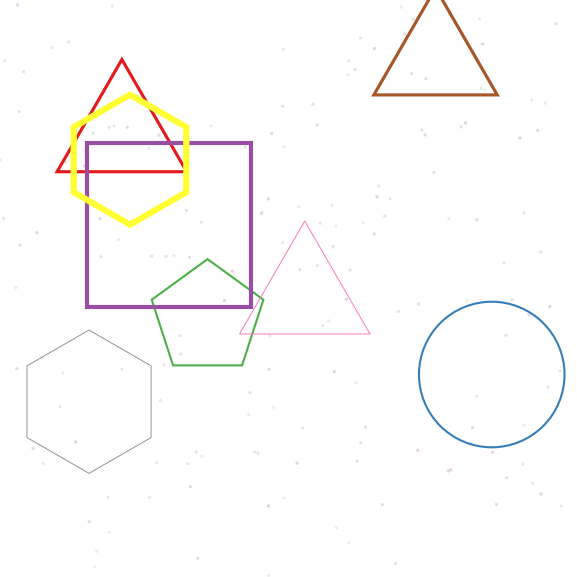[{"shape": "triangle", "thickness": 1.5, "radius": 0.65, "center": [0.211, 0.767]}, {"shape": "circle", "thickness": 1, "radius": 0.63, "center": [0.852, 0.351]}, {"shape": "pentagon", "thickness": 1, "radius": 0.51, "center": [0.359, 0.449]}, {"shape": "square", "thickness": 2, "radius": 0.71, "center": [0.293, 0.61]}, {"shape": "hexagon", "thickness": 3, "radius": 0.56, "center": [0.225, 0.723]}, {"shape": "triangle", "thickness": 1.5, "radius": 0.62, "center": [0.754, 0.896]}, {"shape": "triangle", "thickness": 0.5, "radius": 0.65, "center": [0.528, 0.486]}, {"shape": "hexagon", "thickness": 0.5, "radius": 0.62, "center": [0.154, 0.304]}]